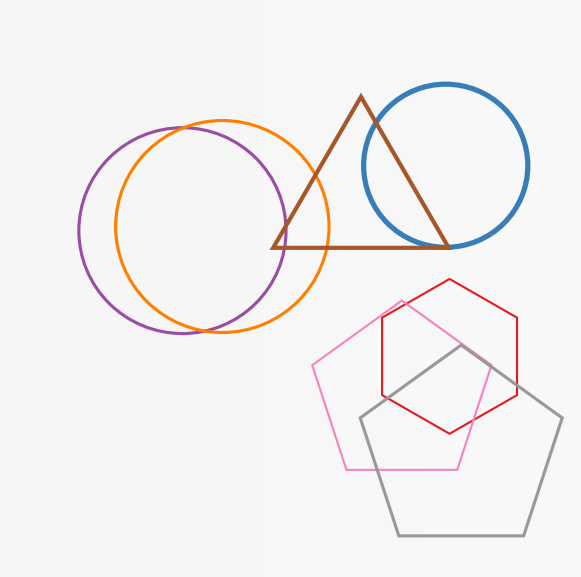[{"shape": "hexagon", "thickness": 1, "radius": 0.67, "center": [0.773, 0.382]}, {"shape": "circle", "thickness": 2.5, "radius": 0.71, "center": [0.767, 0.712]}, {"shape": "circle", "thickness": 1.5, "radius": 0.89, "center": [0.314, 0.6]}, {"shape": "circle", "thickness": 1.5, "radius": 0.92, "center": [0.382, 0.607]}, {"shape": "triangle", "thickness": 2, "radius": 0.87, "center": [0.621, 0.657]}, {"shape": "pentagon", "thickness": 1, "radius": 0.81, "center": [0.691, 0.317]}, {"shape": "pentagon", "thickness": 1.5, "radius": 0.91, "center": [0.794, 0.219]}]